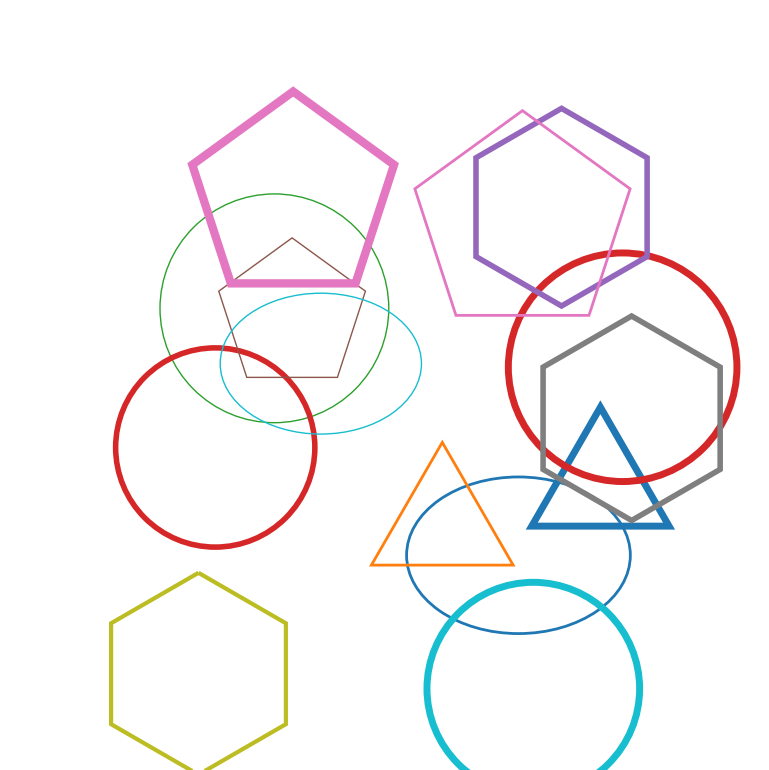[{"shape": "triangle", "thickness": 2.5, "radius": 0.51, "center": [0.78, 0.368]}, {"shape": "oval", "thickness": 1, "radius": 0.73, "center": [0.673, 0.279]}, {"shape": "triangle", "thickness": 1, "radius": 0.53, "center": [0.574, 0.319]}, {"shape": "circle", "thickness": 0.5, "radius": 0.74, "center": [0.356, 0.6]}, {"shape": "circle", "thickness": 2, "radius": 0.65, "center": [0.28, 0.419]}, {"shape": "circle", "thickness": 2.5, "radius": 0.74, "center": [0.809, 0.523]}, {"shape": "hexagon", "thickness": 2, "radius": 0.64, "center": [0.729, 0.731]}, {"shape": "pentagon", "thickness": 0.5, "radius": 0.5, "center": [0.379, 0.591]}, {"shape": "pentagon", "thickness": 3, "radius": 0.69, "center": [0.381, 0.743]}, {"shape": "pentagon", "thickness": 1, "radius": 0.73, "center": [0.679, 0.709]}, {"shape": "hexagon", "thickness": 2, "radius": 0.66, "center": [0.82, 0.457]}, {"shape": "hexagon", "thickness": 1.5, "radius": 0.66, "center": [0.258, 0.125]}, {"shape": "oval", "thickness": 0.5, "radius": 0.65, "center": [0.417, 0.528]}, {"shape": "circle", "thickness": 2.5, "radius": 0.69, "center": [0.693, 0.106]}]